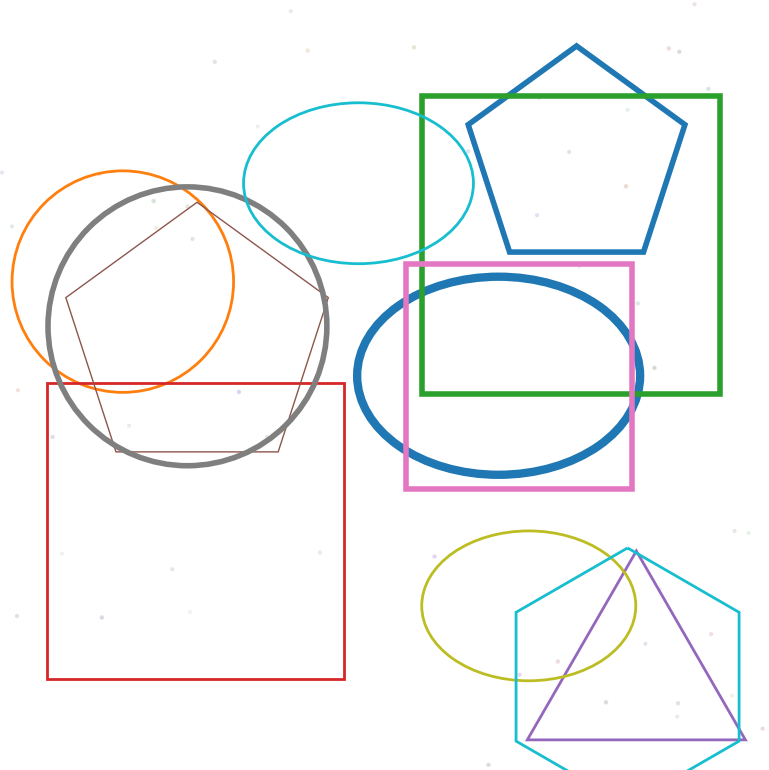[{"shape": "oval", "thickness": 3, "radius": 0.92, "center": [0.648, 0.512]}, {"shape": "pentagon", "thickness": 2, "radius": 0.74, "center": [0.749, 0.792]}, {"shape": "circle", "thickness": 1, "radius": 0.72, "center": [0.159, 0.634]}, {"shape": "square", "thickness": 2, "radius": 0.97, "center": [0.741, 0.681]}, {"shape": "square", "thickness": 1, "radius": 0.96, "center": [0.254, 0.311]}, {"shape": "triangle", "thickness": 1, "radius": 0.82, "center": [0.826, 0.121]}, {"shape": "pentagon", "thickness": 0.5, "radius": 0.9, "center": [0.256, 0.558]}, {"shape": "square", "thickness": 2, "radius": 0.73, "center": [0.674, 0.511]}, {"shape": "circle", "thickness": 2, "radius": 0.91, "center": [0.243, 0.576]}, {"shape": "oval", "thickness": 1, "radius": 0.7, "center": [0.687, 0.213]}, {"shape": "hexagon", "thickness": 1, "radius": 0.84, "center": [0.815, 0.121]}, {"shape": "oval", "thickness": 1, "radius": 0.75, "center": [0.466, 0.762]}]